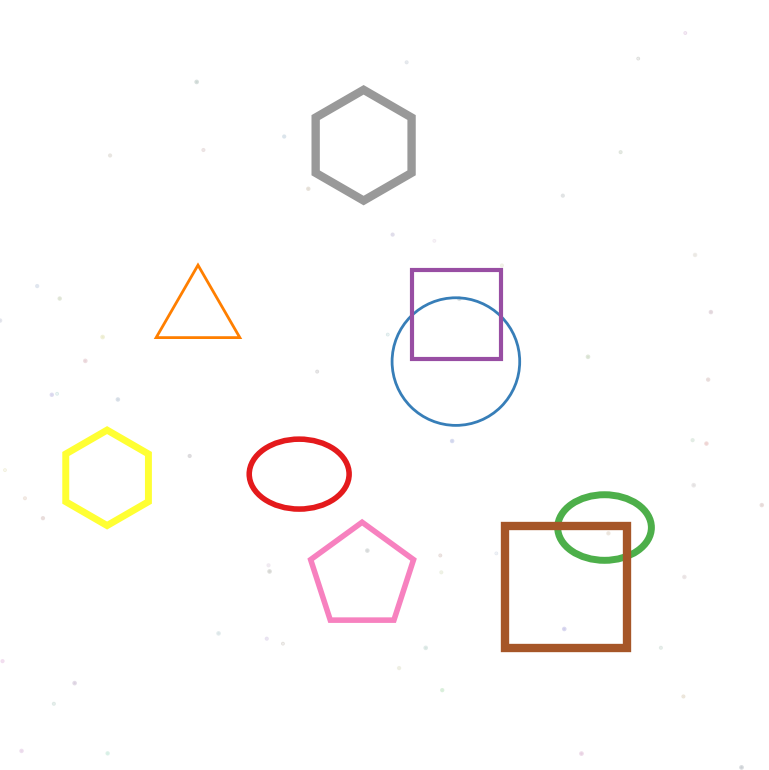[{"shape": "oval", "thickness": 2, "radius": 0.32, "center": [0.389, 0.384]}, {"shape": "circle", "thickness": 1, "radius": 0.41, "center": [0.592, 0.53]}, {"shape": "oval", "thickness": 2.5, "radius": 0.3, "center": [0.785, 0.315]}, {"shape": "square", "thickness": 1.5, "radius": 0.29, "center": [0.593, 0.592]}, {"shape": "triangle", "thickness": 1, "radius": 0.31, "center": [0.257, 0.593]}, {"shape": "hexagon", "thickness": 2.5, "radius": 0.31, "center": [0.139, 0.379]}, {"shape": "square", "thickness": 3, "radius": 0.4, "center": [0.735, 0.237]}, {"shape": "pentagon", "thickness": 2, "radius": 0.35, "center": [0.47, 0.251]}, {"shape": "hexagon", "thickness": 3, "radius": 0.36, "center": [0.472, 0.811]}]